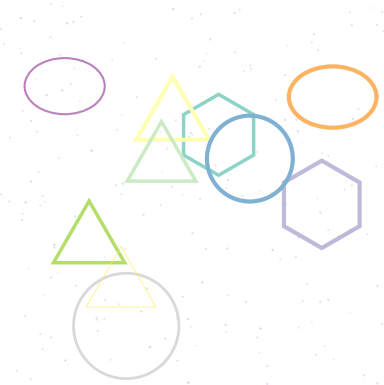[{"shape": "hexagon", "thickness": 2.5, "radius": 0.53, "center": [0.568, 0.65]}, {"shape": "triangle", "thickness": 3, "radius": 0.55, "center": [0.448, 0.691]}, {"shape": "hexagon", "thickness": 3, "radius": 0.57, "center": [0.836, 0.469]}, {"shape": "circle", "thickness": 3, "radius": 0.56, "center": [0.649, 0.588]}, {"shape": "oval", "thickness": 3, "radius": 0.57, "center": [0.864, 0.748]}, {"shape": "triangle", "thickness": 2.5, "radius": 0.53, "center": [0.231, 0.371]}, {"shape": "circle", "thickness": 2, "radius": 0.68, "center": [0.328, 0.153]}, {"shape": "oval", "thickness": 1.5, "radius": 0.52, "center": [0.168, 0.776]}, {"shape": "triangle", "thickness": 2.5, "radius": 0.52, "center": [0.42, 0.581]}, {"shape": "triangle", "thickness": 0.5, "radius": 0.52, "center": [0.314, 0.255]}]